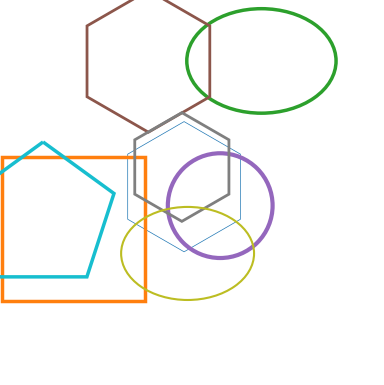[{"shape": "hexagon", "thickness": 0.5, "radius": 0.85, "center": [0.478, 0.515]}, {"shape": "square", "thickness": 2.5, "radius": 0.93, "center": [0.191, 0.405]}, {"shape": "oval", "thickness": 2.5, "radius": 0.97, "center": [0.679, 0.842]}, {"shape": "circle", "thickness": 3, "radius": 0.68, "center": [0.572, 0.466]}, {"shape": "hexagon", "thickness": 2, "radius": 0.92, "center": [0.385, 0.841]}, {"shape": "hexagon", "thickness": 2, "radius": 0.71, "center": [0.472, 0.566]}, {"shape": "oval", "thickness": 1.5, "radius": 0.86, "center": [0.487, 0.342]}, {"shape": "pentagon", "thickness": 2.5, "radius": 0.97, "center": [0.112, 0.438]}]